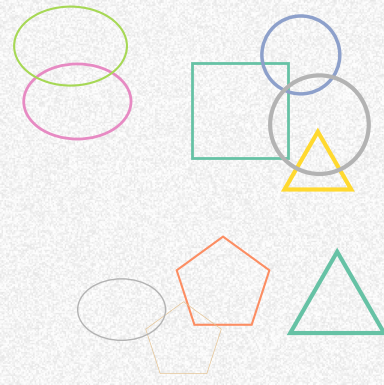[{"shape": "triangle", "thickness": 3, "radius": 0.7, "center": [0.876, 0.205]}, {"shape": "square", "thickness": 2, "radius": 0.62, "center": [0.623, 0.712]}, {"shape": "pentagon", "thickness": 1.5, "radius": 0.63, "center": [0.579, 0.259]}, {"shape": "circle", "thickness": 2.5, "radius": 0.51, "center": [0.781, 0.857]}, {"shape": "oval", "thickness": 2, "radius": 0.7, "center": [0.201, 0.736]}, {"shape": "oval", "thickness": 1.5, "radius": 0.73, "center": [0.183, 0.88]}, {"shape": "triangle", "thickness": 3, "radius": 0.5, "center": [0.826, 0.558]}, {"shape": "pentagon", "thickness": 0.5, "radius": 0.52, "center": [0.477, 0.113]}, {"shape": "oval", "thickness": 1, "radius": 0.57, "center": [0.316, 0.196]}, {"shape": "circle", "thickness": 3, "radius": 0.64, "center": [0.83, 0.676]}]